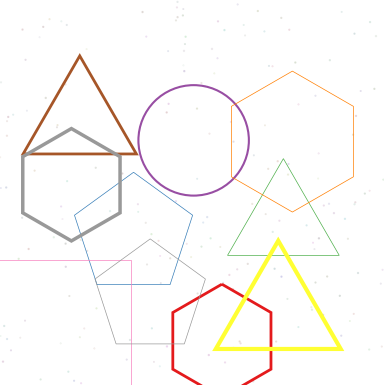[{"shape": "hexagon", "thickness": 2, "radius": 0.74, "center": [0.576, 0.115]}, {"shape": "pentagon", "thickness": 0.5, "radius": 0.81, "center": [0.347, 0.391]}, {"shape": "triangle", "thickness": 0.5, "radius": 0.84, "center": [0.736, 0.42]}, {"shape": "circle", "thickness": 1.5, "radius": 0.72, "center": [0.503, 0.635]}, {"shape": "hexagon", "thickness": 0.5, "radius": 0.92, "center": [0.759, 0.632]}, {"shape": "triangle", "thickness": 3, "radius": 0.94, "center": [0.723, 0.187]}, {"shape": "triangle", "thickness": 2, "radius": 0.85, "center": [0.207, 0.685]}, {"shape": "square", "thickness": 0.5, "radius": 0.9, "center": [0.159, 0.144]}, {"shape": "pentagon", "thickness": 0.5, "radius": 0.75, "center": [0.39, 0.229]}, {"shape": "hexagon", "thickness": 2.5, "radius": 0.73, "center": [0.185, 0.52]}]